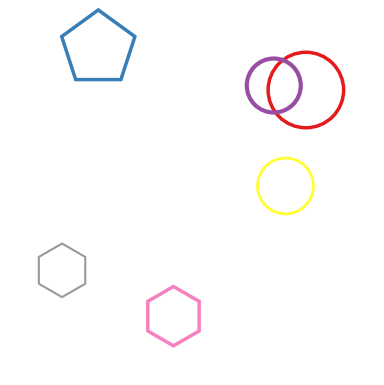[{"shape": "circle", "thickness": 2.5, "radius": 0.49, "center": [0.794, 0.766]}, {"shape": "pentagon", "thickness": 2.5, "radius": 0.5, "center": [0.255, 0.874]}, {"shape": "circle", "thickness": 3, "radius": 0.35, "center": [0.711, 0.778]}, {"shape": "circle", "thickness": 2, "radius": 0.36, "center": [0.741, 0.517]}, {"shape": "hexagon", "thickness": 2.5, "radius": 0.39, "center": [0.451, 0.179]}, {"shape": "hexagon", "thickness": 1.5, "radius": 0.35, "center": [0.161, 0.298]}]